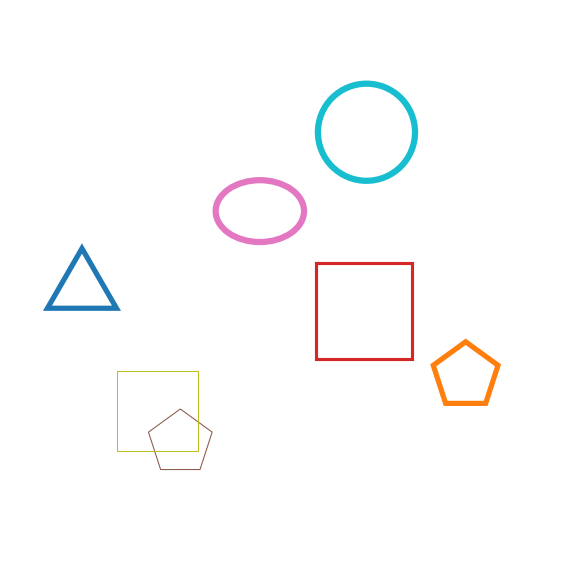[{"shape": "triangle", "thickness": 2.5, "radius": 0.34, "center": [0.142, 0.5]}, {"shape": "pentagon", "thickness": 2.5, "radius": 0.29, "center": [0.806, 0.348]}, {"shape": "square", "thickness": 1.5, "radius": 0.42, "center": [0.63, 0.461]}, {"shape": "pentagon", "thickness": 0.5, "radius": 0.29, "center": [0.312, 0.233]}, {"shape": "oval", "thickness": 3, "radius": 0.38, "center": [0.45, 0.634]}, {"shape": "square", "thickness": 0.5, "radius": 0.35, "center": [0.273, 0.287]}, {"shape": "circle", "thickness": 3, "radius": 0.42, "center": [0.635, 0.77]}]